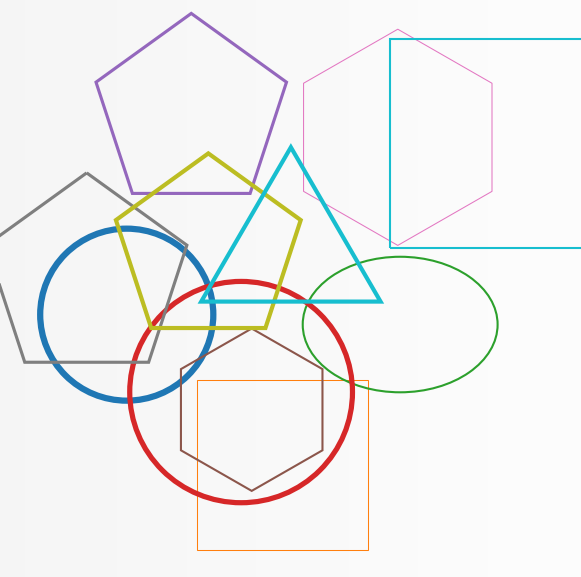[{"shape": "circle", "thickness": 3, "radius": 0.74, "center": [0.218, 0.454]}, {"shape": "square", "thickness": 0.5, "radius": 0.74, "center": [0.486, 0.194]}, {"shape": "oval", "thickness": 1, "radius": 0.84, "center": [0.688, 0.437]}, {"shape": "circle", "thickness": 2.5, "radius": 0.96, "center": [0.415, 0.32]}, {"shape": "pentagon", "thickness": 1.5, "radius": 0.86, "center": [0.329, 0.804]}, {"shape": "hexagon", "thickness": 1, "radius": 0.7, "center": [0.433, 0.29]}, {"shape": "hexagon", "thickness": 0.5, "radius": 0.94, "center": [0.684, 0.761]}, {"shape": "pentagon", "thickness": 1.5, "radius": 0.91, "center": [0.149, 0.519]}, {"shape": "pentagon", "thickness": 2, "radius": 0.84, "center": [0.358, 0.566]}, {"shape": "triangle", "thickness": 2, "radius": 0.89, "center": [0.5, 0.566]}, {"shape": "square", "thickness": 1, "radius": 0.91, "center": [0.852, 0.751]}]